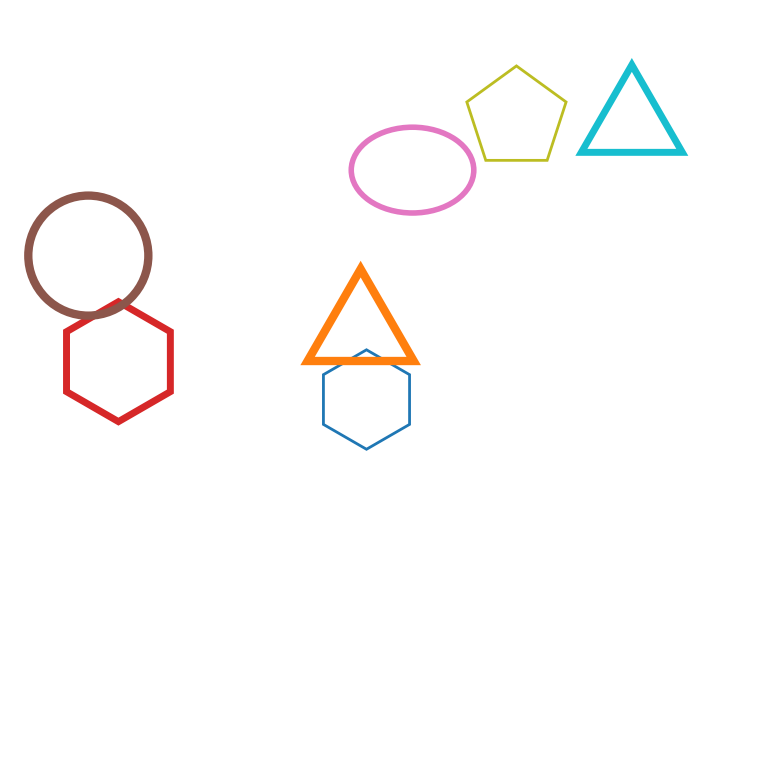[{"shape": "hexagon", "thickness": 1, "radius": 0.32, "center": [0.476, 0.481]}, {"shape": "triangle", "thickness": 3, "radius": 0.4, "center": [0.468, 0.571]}, {"shape": "hexagon", "thickness": 2.5, "radius": 0.39, "center": [0.154, 0.53]}, {"shape": "circle", "thickness": 3, "radius": 0.39, "center": [0.115, 0.668]}, {"shape": "oval", "thickness": 2, "radius": 0.4, "center": [0.536, 0.779]}, {"shape": "pentagon", "thickness": 1, "radius": 0.34, "center": [0.671, 0.847]}, {"shape": "triangle", "thickness": 2.5, "radius": 0.38, "center": [0.821, 0.84]}]